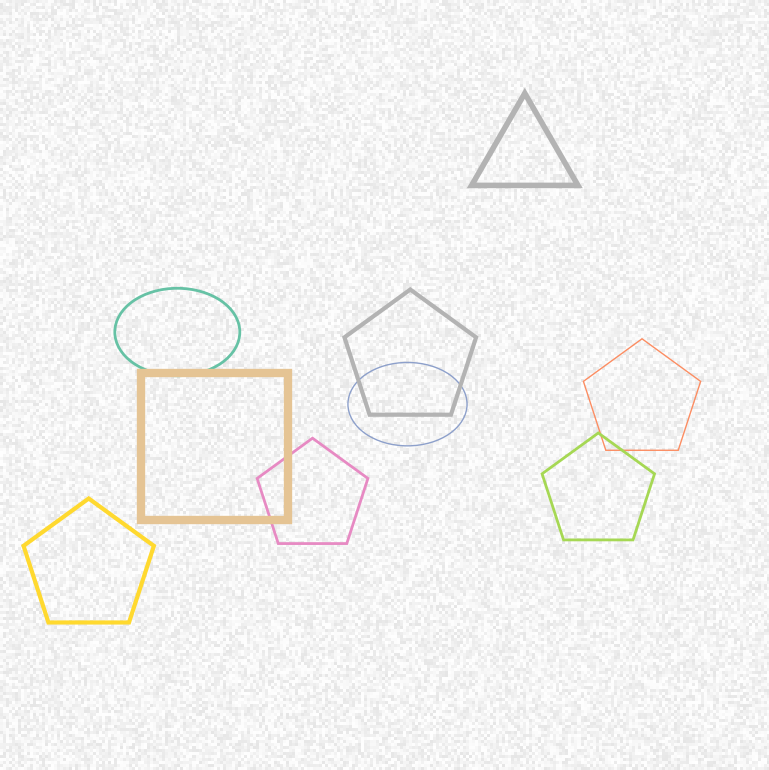[{"shape": "oval", "thickness": 1, "radius": 0.41, "center": [0.23, 0.569]}, {"shape": "pentagon", "thickness": 0.5, "radius": 0.4, "center": [0.834, 0.48]}, {"shape": "oval", "thickness": 0.5, "radius": 0.39, "center": [0.529, 0.475]}, {"shape": "pentagon", "thickness": 1, "radius": 0.38, "center": [0.406, 0.355]}, {"shape": "pentagon", "thickness": 1, "radius": 0.38, "center": [0.777, 0.361]}, {"shape": "pentagon", "thickness": 1.5, "radius": 0.44, "center": [0.115, 0.264]}, {"shape": "square", "thickness": 3, "radius": 0.48, "center": [0.279, 0.42]}, {"shape": "pentagon", "thickness": 1.5, "radius": 0.45, "center": [0.533, 0.534]}, {"shape": "triangle", "thickness": 2, "radius": 0.4, "center": [0.682, 0.799]}]